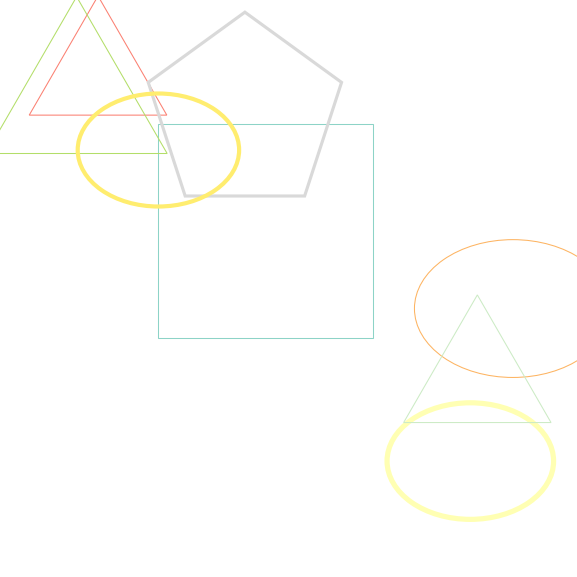[{"shape": "square", "thickness": 0.5, "radius": 0.93, "center": [0.46, 0.599]}, {"shape": "oval", "thickness": 2.5, "radius": 0.72, "center": [0.814, 0.201]}, {"shape": "triangle", "thickness": 0.5, "radius": 0.69, "center": [0.17, 0.869]}, {"shape": "oval", "thickness": 0.5, "radius": 0.85, "center": [0.888, 0.465]}, {"shape": "triangle", "thickness": 0.5, "radius": 0.9, "center": [0.133, 0.824]}, {"shape": "pentagon", "thickness": 1.5, "radius": 0.88, "center": [0.424, 0.802]}, {"shape": "triangle", "thickness": 0.5, "radius": 0.74, "center": [0.827, 0.341]}, {"shape": "oval", "thickness": 2, "radius": 0.7, "center": [0.274, 0.739]}]